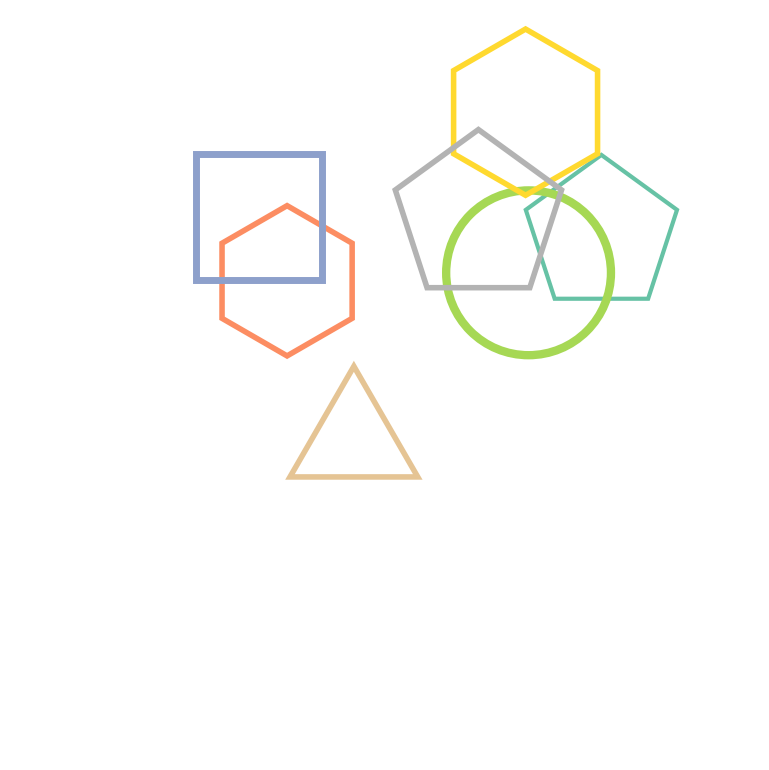[{"shape": "pentagon", "thickness": 1.5, "radius": 0.52, "center": [0.781, 0.696]}, {"shape": "hexagon", "thickness": 2, "radius": 0.49, "center": [0.373, 0.635]}, {"shape": "square", "thickness": 2.5, "radius": 0.41, "center": [0.336, 0.718]}, {"shape": "circle", "thickness": 3, "radius": 0.54, "center": [0.686, 0.646]}, {"shape": "hexagon", "thickness": 2, "radius": 0.54, "center": [0.683, 0.854]}, {"shape": "triangle", "thickness": 2, "radius": 0.48, "center": [0.46, 0.428]}, {"shape": "pentagon", "thickness": 2, "radius": 0.57, "center": [0.621, 0.718]}]